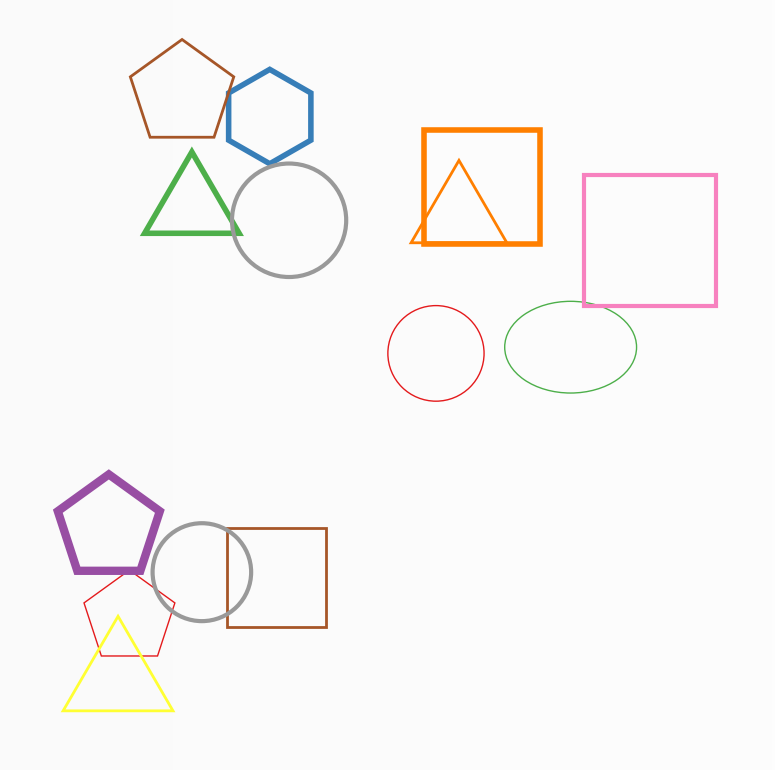[{"shape": "pentagon", "thickness": 0.5, "radius": 0.31, "center": [0.167, 0.198]}, {"shape": "circle", "thickness": 0.5, "radius": 0.31, "center": [0.563, 0.541]}, {"shape": "hexagon", "thickness": 2, "radius": 0.31, "center": [0.348, 0.849]}, {"shape": "triangle", "thickness": 2, "radius": 0.35, "center": [0.248, 0.732]}, {"shape": "oval", "thickness": 0.5, "radius": 0.43, "center": [0.736, 0.549]}, {"shape": "pentagon", "thickness": 3, "radius": 0.35, "center": [0.14, 0.315]}, {"shape": "square", "thickness": 2, "radius": 0.37, "center": [0.622, 0.757]}, {"shape": "triangle", "thickness": 1, "radius": 0.36, "center": [0.592, 0.72]}, {"shape": "triangle", "thickness": 1, "radius": 0.41, "center": [0.152, 0.118]}, {"shape": "square", "thickness": 1, "radius": 0.32, "center": [0.356, 0.25]}, {"shape": "pentagon", "thickness": 1, "radius": 0.35, "center": [0.235, 0.879]}, {"shape": "square", "thickness": 1.5, "radius": 0.42, "center": [0.838, 0.688]}, {"shape": "circle", "thickness": 1.5, "radius": 0.37, "center": [0.373, 0.714]}, {"shape": "circle", "thickness": 1.5, "radius": 0.32, "center": [0.26, 0.257]}]